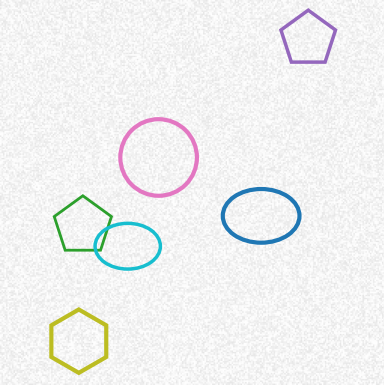[{"shape": "oval", "thickness": 3, "radius": 0.5, "center": [0.678, 0.439]}, {"shape": "pentagon", "thickness": 2, "radius": 0.39, "center": [0.215, 0.413]}, {"shape": "pentagon", "thickness": 2.5, "radius": 0.37, "center": [0.801, 0.899]}, {"shape": "circle", "thickness": 3, "radius": 0.5, "center": [0.412, 0.591]}, {"shape": "hexagon", "thickness": 3, "radius": 0.41, "center": [0.205, 0.114]}, {"shape": "oval", "thickness": 2.5, "radius": 0.42, "center": [0.332, 0.361]}]